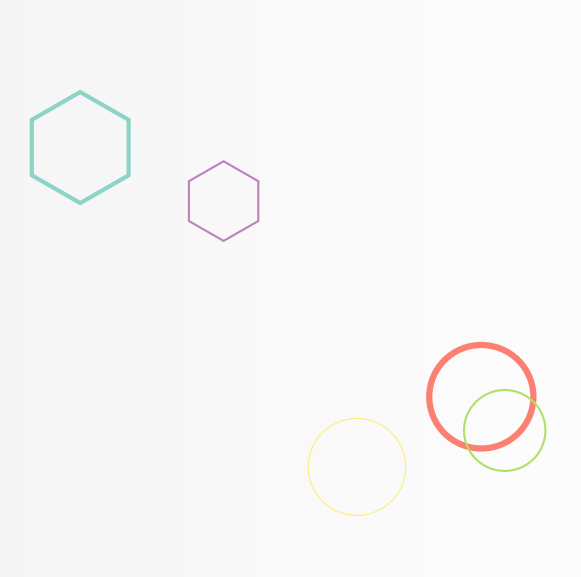[{"shape": "hexagon", "thickness": 2, "radius": 0.48, "center": [0.138, 0.744]}, {"shape": "circle", "thickness": 3, "radius": 0.45, "center": [0.828, 0.312]}, {"shape": "circle", "thickness": 1, "radius": 0.35, "center": [0.868, 0.254]}, {"shape": "hexagon", "thickness": 1, "radius": 0.34, "center": [0.385, 0.651]}, {"shape": "circle", "thickness": 0.5, "radius": 0.42, "center": [0.614, 0.191]}]